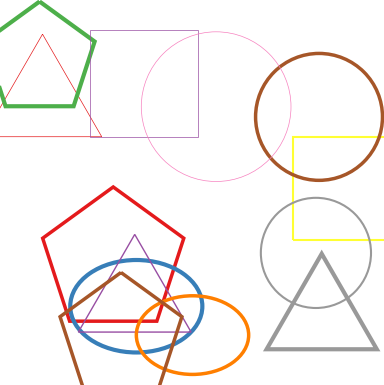[{"shape": "triangle", "thickness": 0.5, "radius": 0.89, "center": [0.11, 0.734]}, {"shape": "pentagon", "thickness": 2.5, "radius": 0.96, "center": [0.294, 0.322]}, {"shape": "oval", "thickness": 3, "radius": 0.86, "center": [0.354, 0.205]}, {"shape": "pentagon", "thickness": 3, "radius": 0.75, "center": [0.103, 0.846]}, {"shape": "square", "thickness": 0.5, "radius": 0.7, "center": [0.374, 0.783]}, {"shape": "triangle", "thickness": 1, "radius": 0.85, "center": [0.35, 0.222]}, {"shape": "oval", "thickness": 2.5, "radius": 0.73, "center": [0.5, 0.13]}, {"shape": "square", "thickness": 1.5, "radius": 0.67, "center": [0.894, 0.511]}, {"shape": "pentagon", "thickness": 2.5, "radius": 0.83, "center": [0.314, 0.126]}, {"shape": "circle", "thickness": 2.5, "radius": 0.82, "center": [0.829, 0.696]}, {"shape": "circle", "thickness": 0.5, "radius": 0.97, "center": [0.561, 0.723]}, {"shape": "triangle", "thickness": 3, "radius": 0.83, "center": [0.836, 0.175]}, {"shape": "circle", "thickness": 1.5, "radius": 0.72, "center": [0.821, 0.343]}]